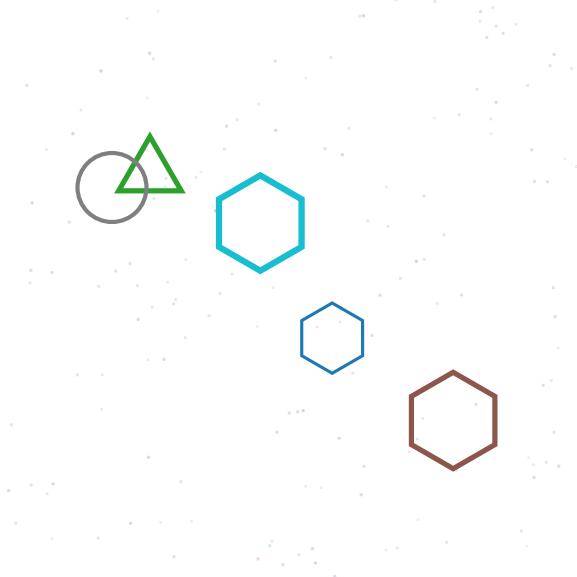[{"shape": "hexagon", "thickness": 1.5, "radius": 0.3, "center": [0.575, 0.414]}, {"shape": "triangle", "thickness": 2.5, "radius": 0.31, "center": [0.26, 0.7]}, {"shape": "hexagon", "thickness": 2.5, "radius": 0.42, "center": [0.785, 0.271]}, {"shape": "circle", "thickness": 2, "radius": 0.3, "center": [0.194, 0.674]}, {"shape": "hexagon", "thickness": 3, "radius": 0.41, "center": [0.451, 0.613]}]